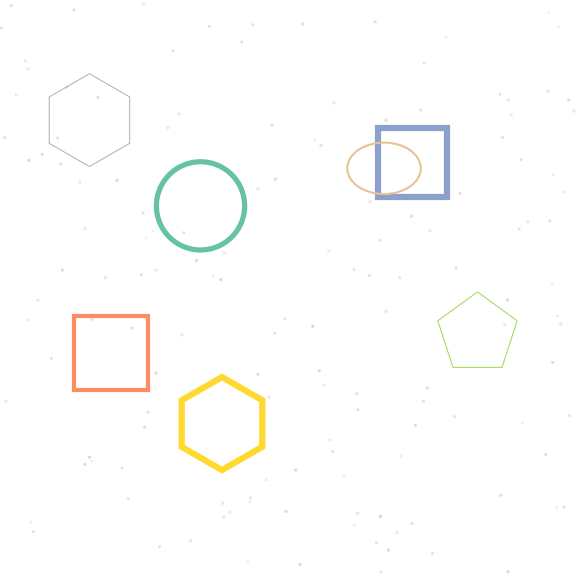[{"shape": "circle", "thickness": 2.5, "radius": 0.38, "center": [0.347, 0.643]}, {"shape": "square", "thickness": 2, "radius": 0.32, "center": [0.192, 0.388]}, {"shape": "square", "thickness": 3, "radius": 0.3, "center": [0.715, 0.719]}, {"shape": "pentagon", "thickness": 0.5, "radius": 0.36, "center": [0.827, 0.421]}, {"shape": "hexagon", "thickness": 3, "radius": 0.4, "center": [0.384, 0.266]}, {"shape": "oval", "thickness": 1, "radius": 0.32, "center": [0.665, 0.708]}, {"shape": "hexagon", "thickness": 0.5, "radius": 0.4, "center": [0.155, 0.791]}]